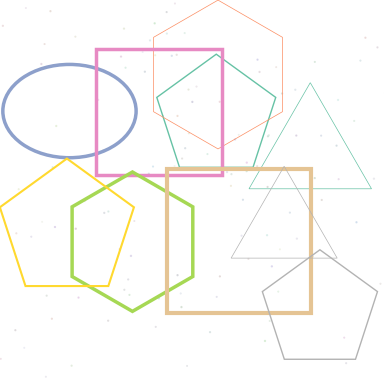[{"shape": "pentagon", "thickness": 1, "radius": 0.81, "center": [0.562, 0.697]}, {"shape": "triangle", "thickness": 0.5, "radius": 0.92, "center": [0.806, 0.602]}, {"shape": "hexagon", "thickness": 0.5, "radius": 0.97, "center": [0.566, 0.806]}, {"shape": "oval", "thickness": 2.5, "radius": 0.87, "center": [0.18, 0.711]}, {"shape": "square", "thickness": 2.5, "radius": 0.82, "center": [0.414, 0.708]}, {"shape": "hexagon", "thickness": 2.5, "radius": 0.9, "center": [0.344, 0.372]}, {"shape": "pentagon", "thickness": 1.5, "radius": 0.92, "center": [0.174, 0.405]}, {"shape": "square", "thickness": 3, "radius": 0.94, "center": [0.62, 0.374]}, {"shape": "triangle", "thickness": 0.5, "radius": 0.8, "center": [0.738, 0.409]}, {"shape": "pentagon", "thickness": 1, "radius": 0.79, "center": [0.831, 0.194]}]